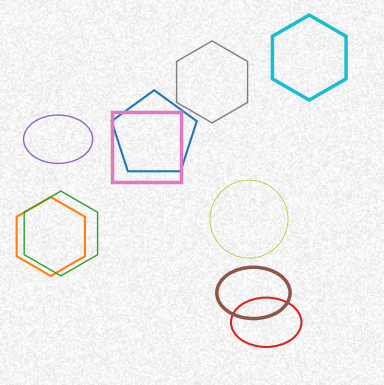[{"shape": "pentagon", "thickness": 1.5, "radius": 0.58, "center": [0.401, 0.649]}, {"shape": "hexagon", "thickness": 1.5, "radius": 0.51, "center": [0.132, 0.386]}, {"shape": "hexagon", "thickness": 1, "radius": 0.55, "center": [0.158, 0.394]}, {"shape": "oval", "thickness": 1.5, "radius": 0.46, "center": [0.691, 0.163]}, {"shape": "oval", "thickness": 1, "radius": 0.45, "center": [0.151, 0.638]}, {"shape": "oval", "thickness": 2.5, "radius": 0.48, "center": [0.658, 0.239]}, {"shape": "square", "thickness": 2.5, "radius": 0.45, "center": [0.38, 0.618]}, {"shape": "hexagon", "thickness": 1, "radius": 0.53, "center": [0.551, 0.787]}, {"shape": "circle", "thickness": 0.5, "radius": 0.51, "center": [0.647, 0.431]}, {"shape": "hexagon", "thickness": 2.5, "radius": 0.55, "center": [0.803, 0.851]}]